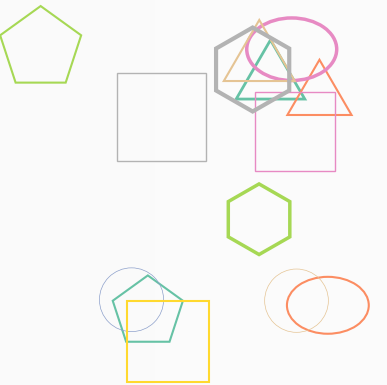[{"shape": "triangle", "thickness": 2, "radius": 0.51, "center": [0.698, 0.794]}, {"shape": "pentagon", "thickness": 1.5, "radius": 0.48, "center": [0.381, 0.189]}, {"shape": "triangle", "thickness": 1.5, "radius": 0.48, "center": [0.824, 0.749]}, {"shape": "oval", "thickness": 1.5, "radius": 0.53, "center": [0.846, 0.207]}, {"shape": "circle", "thickness": 0.5, "radius": 0.41, "center": [0.339, 0.221]}, {"shape": "oval", "thickness": 2.5, "radius": 0.58, "center": [0.753, 0.872]}, {"shape": "square", "thickness": 1, "radius": 0.51, "center": [0.761, 0.658]}, {"shape": "hexagon", "thickness": 2.5, "radius": 0.46, "center": [0.669, 0.431]}, {"shape": "pentagon", "thickness": 1.5, "radius": 0.55, "center": [0.105, 0.874]}, {"shape": "square", "thickness": 1.5, "radius": 0.53, "center": [0.434, 0.113]}, {"shape": "triangle", "thickness": 1.5, "radius": 0.53, "center": [0.669, 0.842]}, {"shape": "circle", "thickness": 0.5, "radius": 0.41, "center": [0.765, 0.219]}, {"shape": "hexagon", "thickness": 3, "radius": 0.55, "center": [0.652, 0.819]}, {"shape": "square", "thickness": 1, "radius": 0.58, "center": [0.418, 0.696]}]